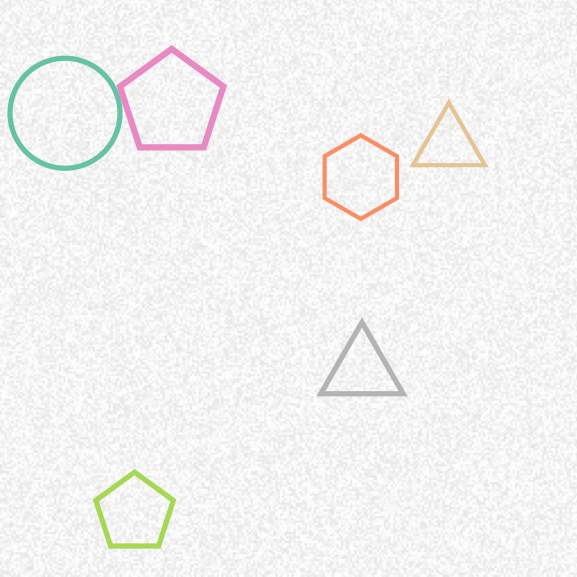[{"shape": "circle", "thickness": 2.5, "radius": 0.48, "center": [0.113, 0.803]}, {"shape": "hexagon", "thickness": 2, "radius": 0.36, "center": [0.625, 0.692]}, {"shape": "pentagon", "thickness": 3, "radius": 0.47, "center": [0.297, 0.82]}, {"shape": "pentagon", "thickness": 2.5, "radius": 0.35, "center": [0.233, 0.111]}, {"shape": "triangle", "thickness": 2, "radius": 0.36, "center": [0.777, 0.749]}, {"shape": "triangle", "thickness": 2.5, "radius": 0.41, "center": [0.627, 0.359]}]